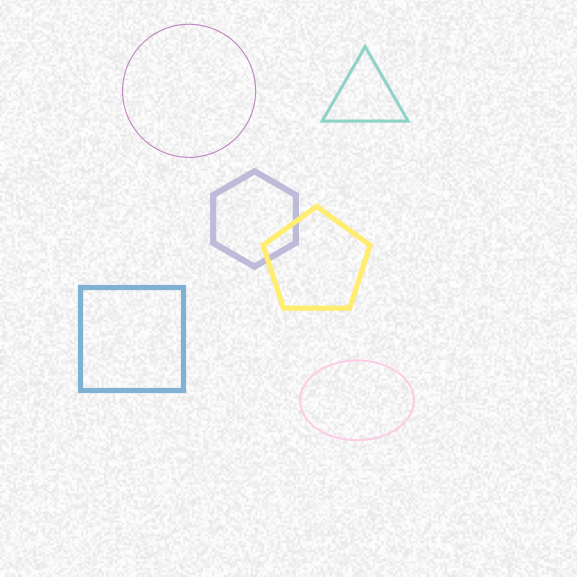[{"shape": "triangle", "thickness": 1.5, "radius": 0.43, "center": [0.632, 0.832]}, {"shape": "hexagon", "thickness": 3, "radius": 0.41, "center": [0.441, 0.62]}, {"shape": "square", "thickness": 2.5, "radius": 0.45, "center": [0.228, 0.413]}, {"shape": "oval", "thickness": 1, "radius": 0.49, "center": [0.618, 0.306]}, {"shape": "circle", "thickness": 0.5, "radius": 0.58, "center": [0.327, 0.842]}, {"shape": "pentagon", "thickness": 2.5, "radius": 0.49, "center": [0.548, 0.544]}]